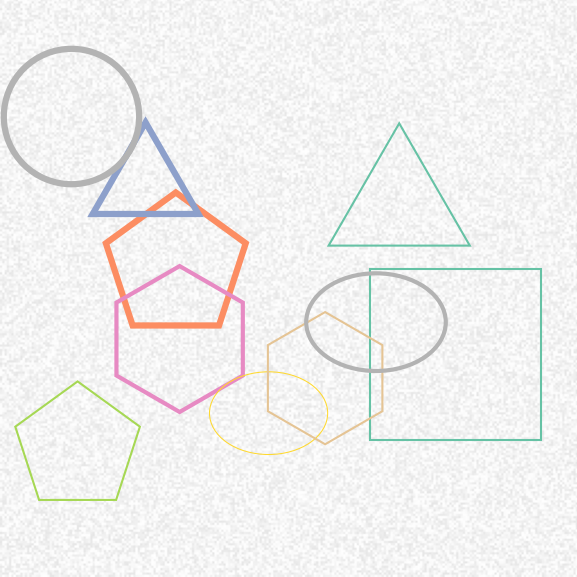[{"shape": "triangle", "thickness": 1, "radius": 0.71, "center": [0.691, 0.644]}, {"shape": "square", "thickness": 1, "radius": 0.74, "center": [0.789, 0.386]}, {"shape": "pentagon", "thickness": 3, "radius": 0.64, "center": [0.304, 0.539]}, {"shape": "triangle", "thickness": 3, "radius": 0.53, "center": [0.252, 0.681]}, {"shape": "hexagon", "thickness": 2, "radius": 0.63, "center": [0.311, 0.412]}, {"shape": "pentagon", "thickness": 1, "radius": 0.57, "center": [0.134, 0.225]}, {"shape": "oval", "thickness": 0.5, "radius": 0.51, "center": [0.465, 0.284]}, {"shape": "hexagon", "thickness": 1, "radius": 0.57, "center": [0.563, 0.344]}, {"shape": "circle", "thickness": 3, "radius": 0.59, "center": [0.124, 0.797]}, {"shape": "oval", "thickness": 2, "radius": 0.6, "center": [0.651, 0.441]}]